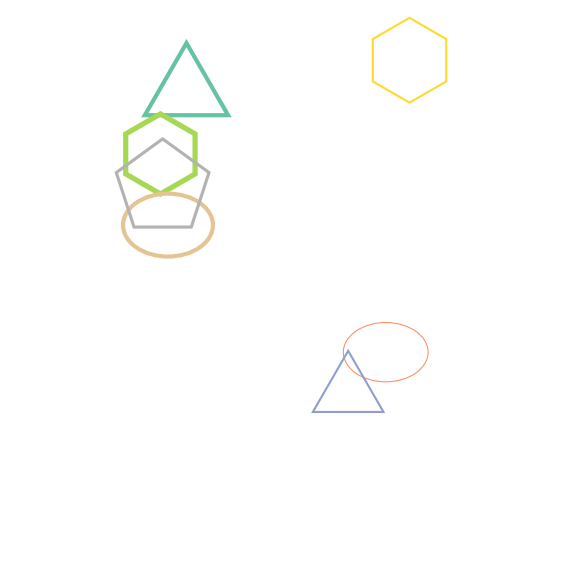[{"shape": "triangle", "thickness": 2, "radius": 0.42, "center": [0.323, 0.841]}, {"shape": "oval", "thickness": 0.5, "radius": 0.37, "center": [0.668, 0.389]}, {"shape": "triangle", "thickness": 1, "radius": 0.35, "center": [0.603, 0.321]}, {"shape": "hexagon", "thickness": 2.5, "radius": 0.35, "center": [0.278, 0.733]}, {"shape": "hexagon", "thickness": 1, "radius": 0.37, "center": [0.709, 0.895]}, {"shape": "oval", "thickness": 2, "radius": 0.39, "center": [0.291, 0.609]}, {"shape": "pentagon", "thickness": 1.5, "radius": 0.42, "center": [0.282, 0.674]}]